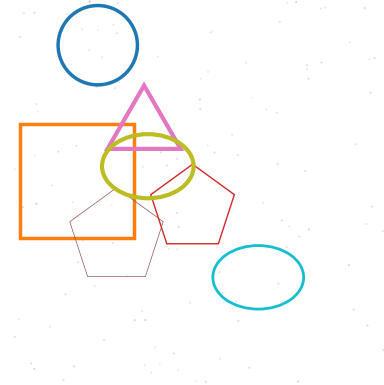[{"shape": "circle", "thickness": 2.5, "radius": 0.52, "center": [0.254, 0.883]}, {"shape": "square", "thickness": 2.5, "radius": 0.74, "center": [0.2, 0.53]}, {"shape": "pentagon", "thickness": 1, "radius": 0.57, "center": [0.5, 0.459]}, {"shape": "pentagon", "thickness": 0.5, "radius": 0.64, "center": [0.303, 0.385]}, {"shape": "triangle", "thickness": 3, "radius": 0.55, "center": [0.374, 0.668]}, {"shape": "oval", "thickness": 3, "radius": 0.59, "center": [0.384, 0.568]}, {"shape": "oval", "thickness": 2, "radius": 0.59, "center": [0.671, 0.28]}]